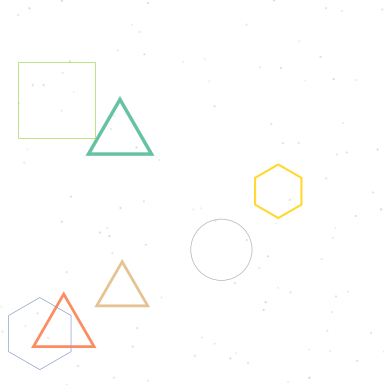[{"shape": "triangle", "thickness": 2.5, "radius": 0.47, "center": [0.312, 0.647]}, {"shape": "triangle", "thickness": 2, "radius": 0.46, "center": [0.166, 0.145]}, {"shape": "hexagon", "thickness": 0.5, "radius": 0.47, "center": [0.103, 0.134]}, {"shape": "square", "thickness": 0.5, "radius": 0.5, "center": [0.147, 0.741]}, {"shape": "hexagon", "thickness": 1.5, "radius": 0.35, "center": [0.723, 0.503]}, {"shape": "triangle", "thickness": 2, "radius": 0.38, "center": [0.317, 0.244]}, {"shape": "circle", "thickness": 0.5, "radius": 0.4, "center": [0.575, 0.351]}]